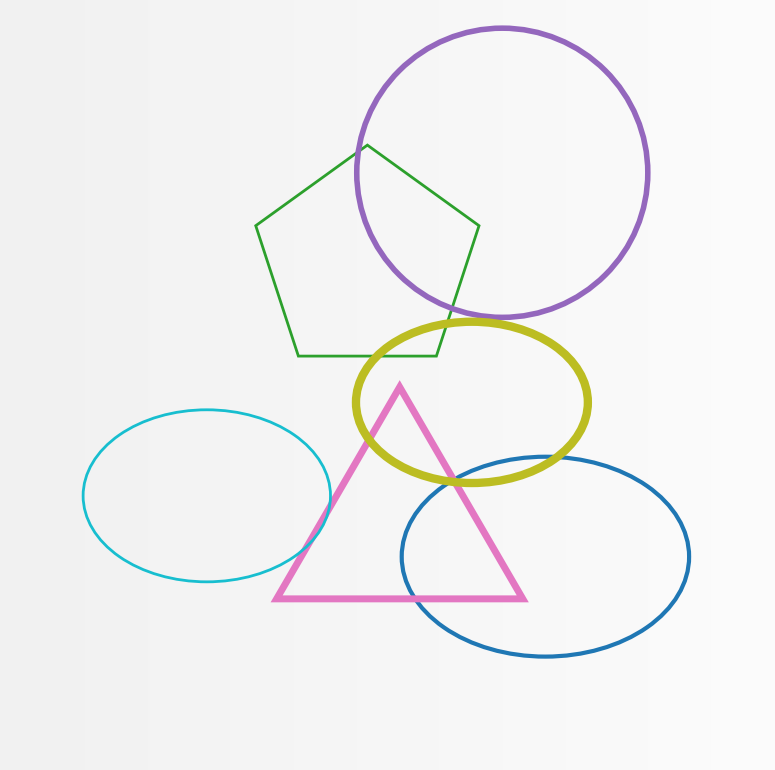[{"shape": "oval", "thickness": 1.5, "radius": 0.93, "center": [0.704, 0.277]}, {"shape": "pentagon", "thickness": 1, "radius": 0.76, "center": [0.474, 0.66]}, {"shape": "circle", "thickness": 2, "radius": 0.94, "center": [0.648, 0.776]}, {"shape": "triangle", "thickness": 2.5, "radius": 0.92, "center": [0.516, 0.314]}, {"shape": "oval", "thickness": 3, "radius": 0.75, "center": [0.609, 0.477]}, {"shape": "oval", "thickness": 1, "radius": 0.8, "center": [0.267, 0.356]}]